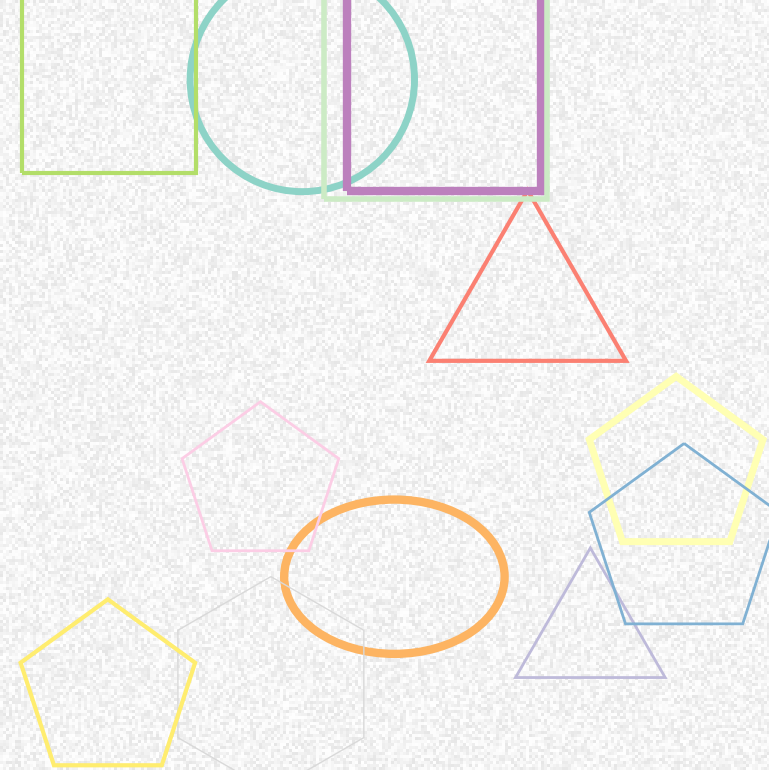[{"shape": "circle", "thickness": 2.5, "radius": 0.73, "center": [0.393, 0.897]}, {"shape": "pentagon", "thickness": 2.5, "radius": 0.59, "center": [0.878, 0.393]}, {"shape": "triangle", "thickness": 1, "radius": 0.56, "center": [0.767, 0.176]}, {"shape": "triangle", "thickness": 1.5, "radius": 0.74, "center": [0.685, 0.605]}, {"shape": "pentagon", "thickness": 1, "radius": 0.65, "center": [0.888, 0.295]}, {"shape": "oval", "thickness": 3, "radius": 0.72, "center": [0.512, 0.251]}, {"shape": "square", "thickness": 1.5, "radius": 0.56, "center": [0.141, 0.889]}, {"shape": "pentagon", "thickness": 1, "radius": 0.53, "center": [0.338, 0.371]}, {"shape": "hexagon", "thickness": 0.5, "radius": 0.7, "center": [0.352, 0.112]}, {"shape": "square", "thickness": 3, "radius": 0.63, "center": [0.577, 0.877]}, {"shape": "square", "thickness": 2, "radius": 0.73, "center": [0.566, 0.887]}, {"shape": "pentagon", "thickness": 1.5, "radius": 0.6, "center": [0.14, 0.103]}]